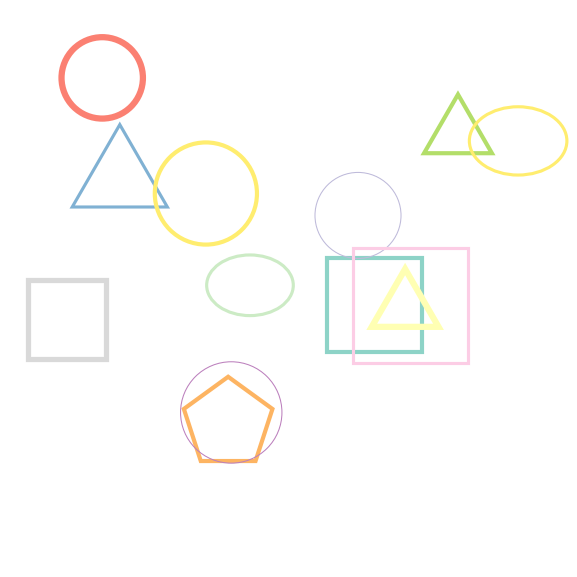[{"shape": "square", "thickness": 2, "radius": 0.41, "center": [0.649, 0.471]}, {"shape": "triangle", "thickness": 3, "radius": 0.33, "center": [0.702, 0.467]}, {"shape": "circle", "thickness": 0.5, "radius": 0.37, "center": [0.62, 0.626]}, {"shape": "circle", "thickness": 3, "radius": 0.35, "center": [0.177, 0.864]}, {"shape": "triangle", "thickness": 1.5, "radius": 0.48, "center": [0.207, 0.688]}, {"shape": "pentagon", "thickness": 2, "radius": 0.4, "center": [0.395, 0.266]}, {"shape": "triangle", "thickness": 2, "radius": 0.34, "center": [0.793, 0.768]}, {"shape": "square", "thickness": 1.5, "radius": 0.5, "center": [0.711, 0.47]}, {"shape": "square", "thickness": 2.5, "radius": 0.34, "center": [0.116, 0.446]}, {"shape": "circle", "thickness": 0.5, "radius": 0.44, "center": [0.4, 0.285]}, {"shape": "oval", "thickness": 1.5, "radius": 0.38, "center": [0.433, 0.505]}, {"shape": "oval", "thickness": 1.5, "radius": 0.42, "center": [0.897, 0.755]}, {"shape": "circle", "thickness": 2, "radius": 0.44, "center": [0.357, 0.664]}]